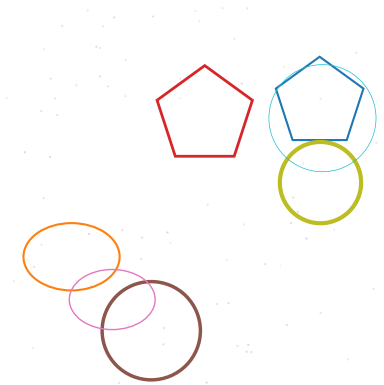[{"shape": "pentagon", "thickness": 1.5, "radius": 0.6, "center": [0.83, 0.733]}, {"shape": "oval", "thickness": 1.5, "radius": 0.62, "center": [0.186, 0.333]}, {"shape": "pentagon", "thickness": 2, "radius": 0.65, "center": [0.532, 0.699]}, {"shape": "circle", "thickness": 2.5, "radius": 0.64, "center": [0.393, 0.141]}, {"shape": "oval", "thickness": 1, "radius": 0.56, "center": [0.291, 0.222]}, {"shape": "circle", "thickness": 3, "radius": 0.53, "center": [0.832, 0.526]}, {"shape": "circle", "thickness": 0.5, "radius": 0.7, "center": [0.838, 0.693]}]